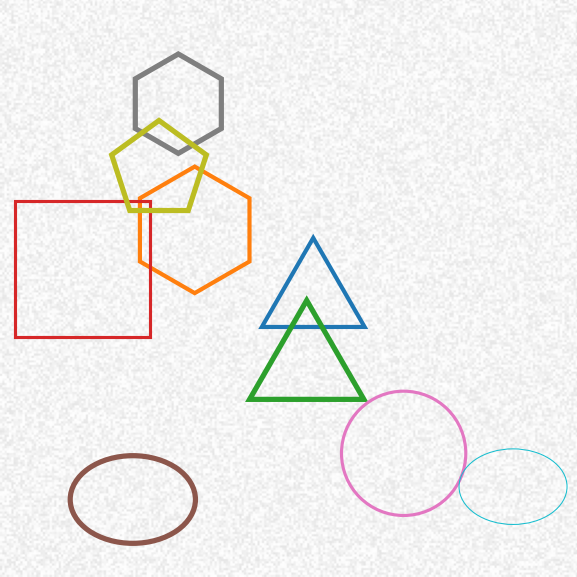[{"shape": "triangle", "thickness": 2, "radius": 0.51, "center": [0.542, 0.484]}, {"shape": "hexagon", "thickness": 2, "radius": 0.55, "center": [0.337, 0.601]}, {"shape": "triangle", "thickness": 2.5, "radius": 0.57, "center": [0.531, 0.365]}, {"shape": "square", "thickness": 1.5, "radius": 0.59, "center": [0.143, 0.533]}, {"shape": "oval", "thickness": 2.5, "radius": 0.54, "center": [0.23, 0.134]}, {"shape": "circle", "thickness": 1.5, "radius": 0.54, "center": [0.699, 0.214]}, {"shape": "hexagon", "thickness": 2.5, "radius": 0.43, "center": [0.309, 0.82]}, {"shape": "pentagon", "thickness": 2.5, "radius": 0.43, "center": [0.275, 0.704]}, {"shape": "oval", "thickness": 0.5, "radius": 0.47, "center": [0.888, 0.156]}]